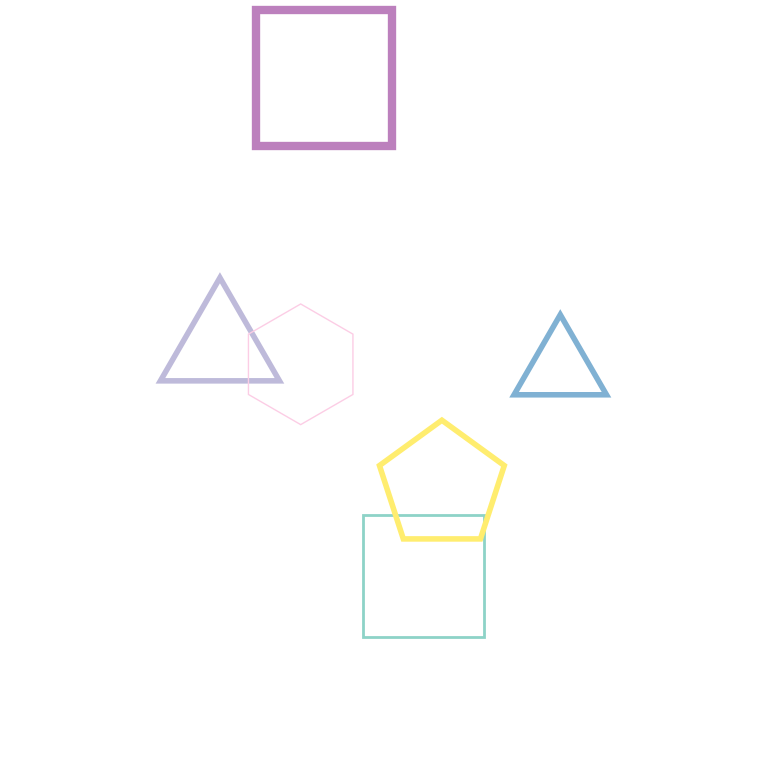[{"shape": "square", "thickness": 1, "radius": 0.39, "center": [0.55, 0.252]}, {"shape": "triangle", "thickness": 2, "radius": 0.45, "center": [0.286, 0.55]}, {"shape": "triangle", "thickness": 2, "radius": 0.35, "center": [0.728, 0.522]}, {"shape": "hexagon", "thickness": 0.5, "radius": 0.39, "center": [0.39, 0.527]}, {"shape": "square", "thickness": 3, "radius": 0.44, "center": [0.421, 0.899]}, {"shape": "pentagon", "thickness": 2, "radius": 0.43, "center": [0.574, 0.369]}]